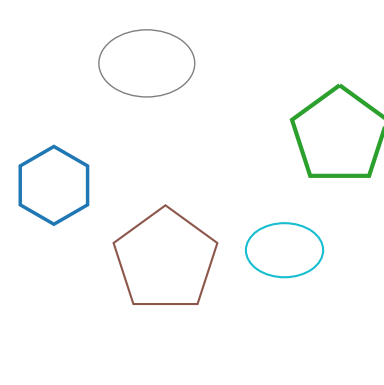[{"shape": "hexagon", "thickness": 2.5, "radius": 0.5, "center": [0.14, 0.519]}, {"shape": "pentagon", "thickness": 3, "radius": 0.65, "center": [0.882, 0.649]}, {"shape": "pentagon", "thickness": 1.5, "radius": 0.71, "center": [0.43, 0.325]}, {"shape": "oval", "thickness": 1, "radius": 0.62, "center": [0.381, 0.835]}, {"shape": "oval", "thickness": 1.5, "radius": 0.5, "center": [0.739, 0.35]}]